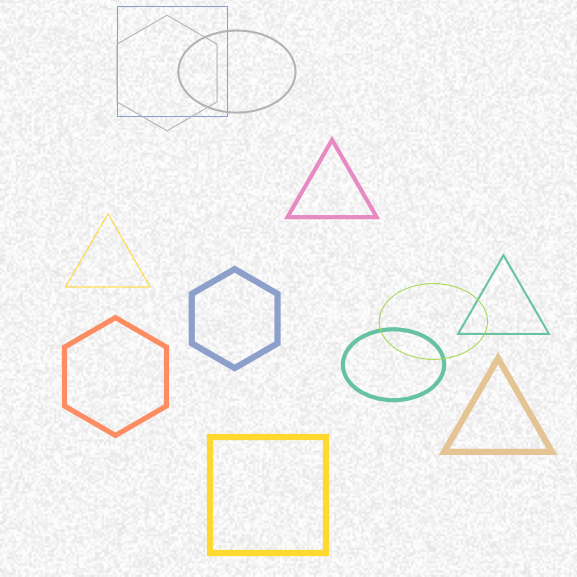[{"shape": "oval", "thickness": 2, "radius": 0.44, "center": [0.681, 0.368]}, {"shape": "triangle", "thickness": 1, "radius": 0.45, "center": [0.872, 0.466]}, {"shape": "hexagon", "thickness": 2.5, "radius": 0.51, "center": [0.2, 0.347]}, {"shape": "square", "thickness": 0.5, "radius": 0.48, "center": [0.298, 0.894]}, {"shape": "hexagon", "thickness": 3, "radius": 0.43, "center": [0.406, 0.447]}, {"shape": "triangle", "thickness": 2, "radius": 0.45, "center": [0.575, 0.668]}, {"shape": "oval", "thickness": 0.5, "radius": 0.47, "center": [0.75, 0.442]}, {"shape": "triangle", "thickness": 0.5, "radius": 0.42, "center": [0.187, 0.544]}, {"shape": "square", "thickness": 3, "radius": 0.5, "center": [0.464, 0.142]}, {"shape": "triangle", "thickness": 3, "radius": 0.54, "center": [0.862, 0.271]}, {"shape": "hexagon", "thickness": 0.5, "radius": 0.5, "center": [0.289, 0.873]}, {"shape": "oval", "thickness": 1, "radius": 0.51, "center": [0.41, 0.875]}]